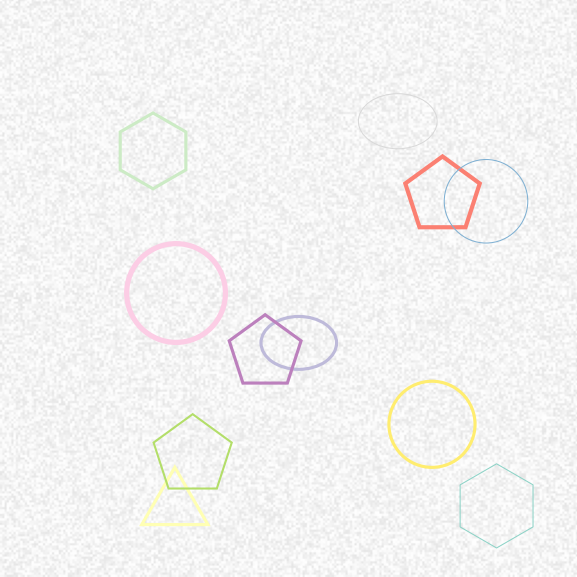[{"shape": "hexagon", "thickness": 0.5, "radius": 0.36, "center": [0.86, 0.123]}, {"shape": "triangle", "thickness": 1.5, "radius": 0.33, "center": [0.303, 0.124]}, {"shape": "oval", "thickness": 1.5, "radius": 0.33, "center": [0.517, 0.405]}, {"shape": "pentagon", "thickness": 2, "radius": 0.34, "center": [0.766, 0.66]}, {"shape": "circle", "thickness": 0.5, "radius": 0.36, "center": [0.842, 0.651]}, {"shape": "pentagon", "thickness": 1, "radius": 0.36, "center": [0.334, 0.211]}, {"shape": "circle", "thickness": 2.5, "radius": 0.43, "center": [0.305, 0.492]}, {"shape": "oval", "thickness": 0.5, "radius": 0.34, "center": [0.689, 0.789]}, {"shape": "pentagon", "thickness": 1.5, "radius": 0.33, "center": [0.459, 0.389]}, {"shape": "hexagon", "thickness": 1.5, "radius": 0.33, "center": [0.265, 0.738]}, {"shape": "circle", "thickness": 1.5, "radius": 0.37, "center": [0.748, 0.264]}]